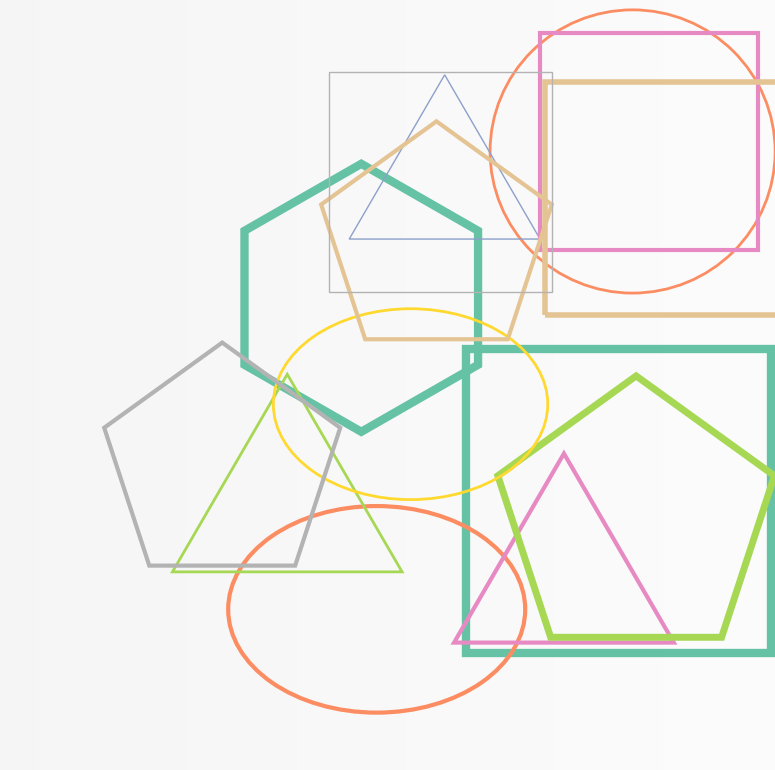[{"shape": "hexagon", "thickness": 3, "radius": 0.87, "center": [0.466, 0.613]}, {"shape": "square", "thickness": 3, "radius": 0.98, "center": [0.798, 0.349]}, {"shape": "oval", "thickness": 1.5, "radius": 0.96, "center": [0.486, 0.209]}, {"shape": "circle", "thickness": 1, "radius": 0.92, "center": [0.816, 0.803]}, {"shape": "triangle", "thickness": 0.5, "radius": 0.71, "center": [0.574, 0.761]}, {"shape": "square", "thickness": 1.5, "radius": 0.7, "center": [0.837, 0.816]}, {"shape": "triangle", "thickness": 1.5, "radius": 0.82, "center": [0.728, 0.247]}, {"shape": "pentagon", "thickness": 2.5, "radius": 0.94, "center": [0.821, 0.324]}, {"shape": "triangle", "thickness": 1, "radius": 0.86, "center": [0.371, 0.343]}, {"shape": "oval", "thickness": 1, "radius": 0.89, "center": [0.53, 0.475]}, {"shape": "pentagon", "thickness": 1.5, "radius": 0.78, "center": [0.563, 0.686]}, {"shape": "square", "thickness": 2, "radius": 0.76, "center": [0.855, 0.742]}, {"shape": "square", "thickness": 0.5, "radius": 0.72, "center": [0.568, 0.764]}, {"shape": "pentagon", "thickness": 1.5, "radius": 0.8, "center": [0.287, 0.395]}]